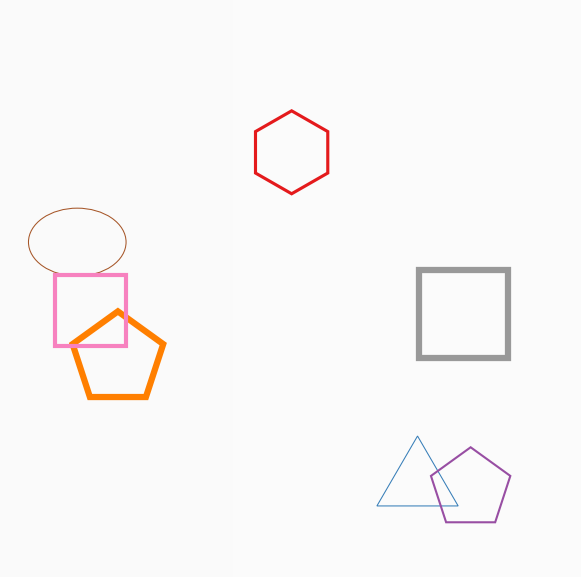[{"shape": "hexagon", "thickness": 1.5, "radius": 0.36, "center": [0.502, 0.735]}, {"shape": "triangle", "thickness": 0.5, "radius": 0.4, "center": [0.718, 0.163]}, {"shape": "pentagon", "thickness": 1, "radius": 0.36, "center": [0.81, 0.153]}, {"shape": "pentagon", "thickness": 3, "radius": 0.41, "center": [0.203, 0.378]}, {"shape": "oval", "thickness": 0.5, "radius": 0.42, "center": [0.133, 0.58]}, {"shape": "square", "thickness": 2, "radius": 0.31, "center": [0.156, 0.461]}, {"shape": "square", "thickness": 3, "radius": 0.38, "center": [0.797, 0.455]}]